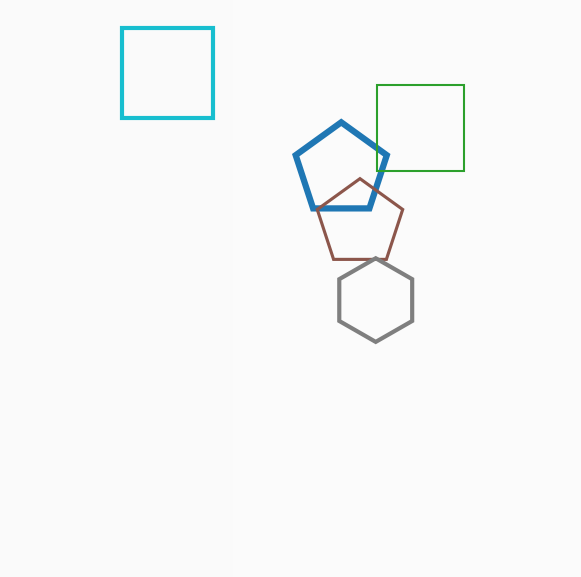[{"shape": "pentagon", "thickness": 3, "radius": 0.41, "center": [0.587, 0.705]}, {"shape": "square", "thickness": 1, "radius": 0.37, "center": [0.723, 0.778]}, {"shape": "pentagon", "thickness": 1.5, "radius": 0.39, "center": [0.619, 0.613]}, {"shape": "hexagon", "thickness": 2, "radius": 0.36, "center": [0.646, 0.48]}, {"shape": "square", "thickness": 2, "radius": 0.39, "center": [0.288, 0.873]}]